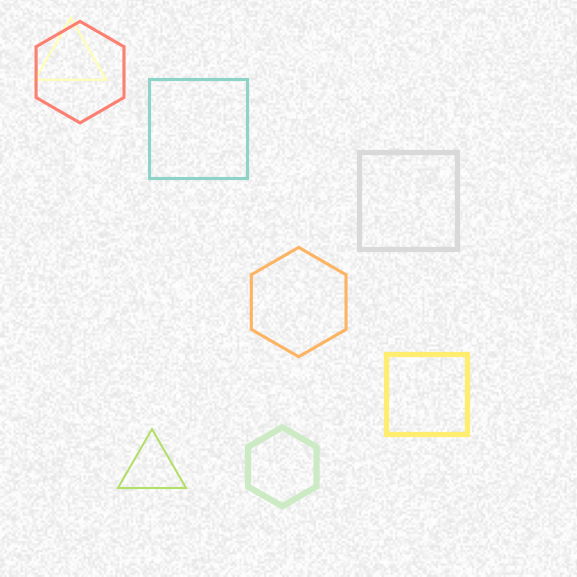[{"shape": "square", "thickness": 1.5, "radius": 0.43, "center": [0.343, 0.777]}, {"shape": "triangle", "thickness": 1, "radius": 0.36, "center": [0.122, 0.897]}, {"shape": "hexagon", "thickness": 1.5, "radius": 0.44, "center": [0.139, 0.874]}, {"shape": "hexagon", "thickness": 1.5, "radius": 0.47, "center": [0.517, 0.476]}, {"shape": "triangle", "thickness": 1, "radius": 0.34, "center": [0.263, 0.188]}, {"shape": "square", "thickness": 2.5, "radius": 0.42, "center": [0.706, 0.652]}, {"shape": "hexagon", "thickness": 3, "radius": 0.34, "center": [0.489, 0.191]}, {"shape": "square", "thickness": 2.5, "radius": 0.35, "center": [0.738, 0.317]}]